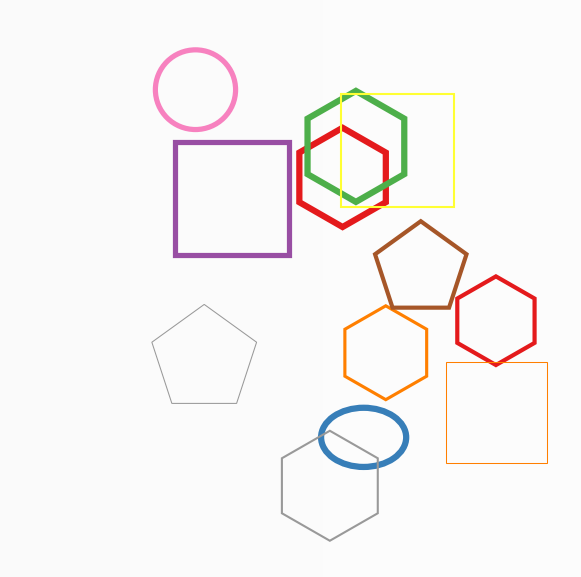[{"shape": "hexagon", "thickness": 3, "radius": 0.43, "center": [0.589, 0.692]}, {"shape": "hexagon", "thickness": 2, "radius": 0.38, "center": [0.853, 0.444]}, {"shape": "oval", "thickness": 3, "radius": 0.37, "center": [0.626, 0.242]}, {"shape": "hexagon", "thickness": 3, "radius": 0.48, "center": [0.612, 0.746]}, {"shape": "square", "thickness": 2.5, "radius": 0.49, "center": [0.399, 0.655]}, {"shape": "square", "thickness": 0.5, "radius": 0.44, "center": [0.854, 0.286]}, {"shape": "hexagon", "thickness": 1.5, "radius": 0.41, "center": [0.664, 0.388]}, {"shape": "square", "thickness": 1, "radius": 0.49, "center": [0.684, 0.738]}, {"shape": "pentagon", "thickness": 2, "radius": 0.41, "center": [0.724, 0.533]}, {"shape": "circle", "thickness": 2.5, "radius": 0.34, "center": [0.336, 0.844]}, {"shape": "hexagon", "thickness": 1, "radius": 0.48, "center": [0.567, 0.158]}, {"shape": "pentagon", "thickness": 0.5, "radius": 0.47, "center": [0.351, 0.377]}]